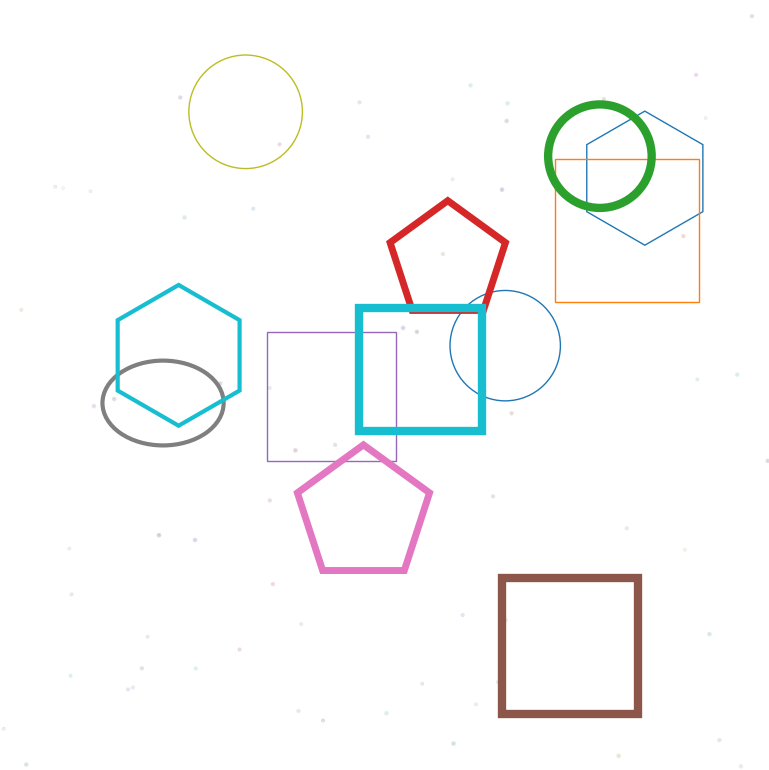[{"shape": "circle", "thickness": 0.5, "radius": 0.36, "center": [0.656, 0.551]}, {"shape": "hexagon", "thickness": 0.5, "radius": 0.44, "center": [0.837, 0.769]}, {"shape": "square", "thickness": 0.5, "radius": 0.47, "center": [0.814, 0.701]}, {"shape": "circle", "thickness": 3, "radius": 0.34, "center": [0.779, 0.797]}, {"shape": "pentagon", "thickness": 2.5, "radius": 0.39, "center": [0.582, 0.661]}, {"shape": "square", "thickness": 0.5, "radius": 0.42, "center": [0.43, 0.485]}, {"shape": "square", "thickness": 3, "radius": 0.44, "center": [0.74, 0.162]}, {"shape": "pentagon", "thickness": 2.5, "radius": 0.45, "center": [0.472, 0.332]}, {"shape": "oval", "thickness": 1.5, "radius": 0.39, "center": [0.212, 0.477]}, {"shape": "circle", "thickness": 0.5, "radius": 0.37, "center": [0.319, 0.855]}, {"shape": "hexagon", "thickness": 1.5, "radius": 0.46, "center": [0.232, 0.539]}, {"shape": "square", "thickness": 3, "radius": 0.4, "center": [0.546, 0.52]}]